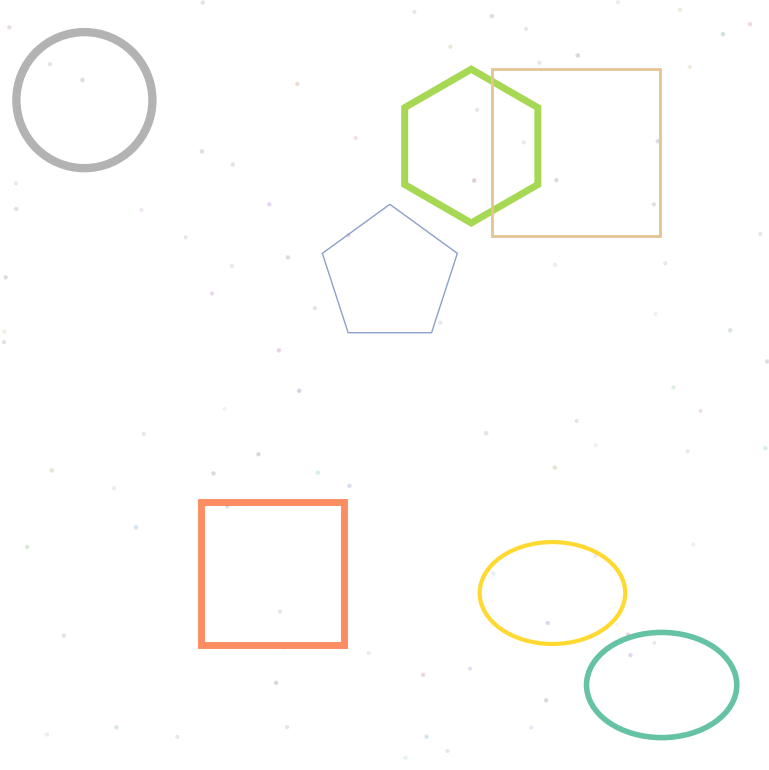[{"shape": "oval", "thickness": 2, "radius": 0.49, "center": [0.859, 0.11]}, {"shape": "square", "thickness": 2.5, "radius": 0.47, "center": [0.354, 0.255]}, {"shape": "pentagon", "thickness": 0.5, "radius": 0.46, "center": [0.506, 0.642]}, {"shape": "hexagon", "thickness": 2.5, "radius": 0.5, "center": [0.612, 0.81]}, {"shape": "oval", "thickness": 1.5, "radius": 0.47, "center": [0.717, 0.23]}, {"shape": "square", "thickness": 1, "radius": 0.54, "center": [0.748, 0.802]}, {"shape": "circle", "thickness": 3, "radius": 0.44, "center": [0.11, 0.87]}]